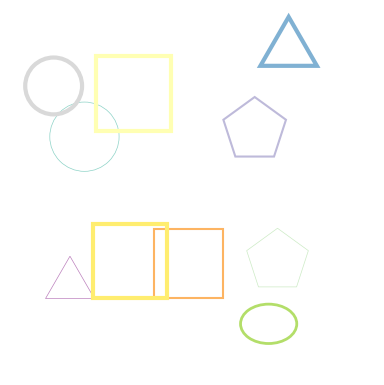[{"shape": "circle", "thickness": 0.5, "radius": 0.45, "center": [0.219, 0.645]}, {"shape": "square", "thickness": 3, "radius": 0.49, "center": [0.346, 0.756]}, {"shape": "pentagon", "thickness": 1.5, "radius": 0.43, "center": [0.662, 0.663]}, {"shape": "triangle", "thickness": 3, "radius": 0.42, "center": [0.75, 0.871]}, {"shape": "square", "thickness": 1.5, "radius": 0.45, "center": [0.489, 0.315]}, {"shape": "oval", "thickness": 2, "radius": 0.37, "center": [0.698, 0.159]}, {"shape": "circle", "thickness": 3, "radius": 0.37, "center": [0.139, 0.777]}, {"shape": "triangle", "thickness": 0.5, "radius": 0.37, "center": [0.182, 0.261]}, {"shape": "pentagon", "thickness": 0.5, "radius": 0.42, "center": [0.721, 0.323]}, {"shape": "square", "thickness": 3, "radius": 0.48, "center": [0.337, 0.322]}]